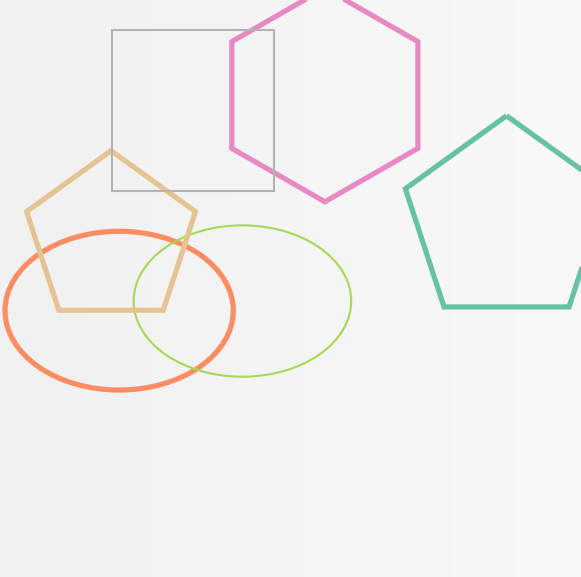[{"shape": "pentagon", "thickness": 2.5, "radius": 0.92, "center": [0.872, 0.616]}, {"shape": "oval", "thickness": 2.5, "radius": 0.98, "center": [0.205, 0.461]}, {"shape": "hexagon", "thickness": 2.5, "radius": 0.92, "center": [0.559, 0.835]}, {"shape": "oval", "thickness": 1, "radius": 0.94, "center": [0.417, 0.478]}, {"shape": "pentagon", "thickness": 2.5, "radius": 0.76, "center": [0.191, 0.585]}, {"shape": "square", "thickness": 1, "radius": 0.7, "center": [0.332, 0.808]}]